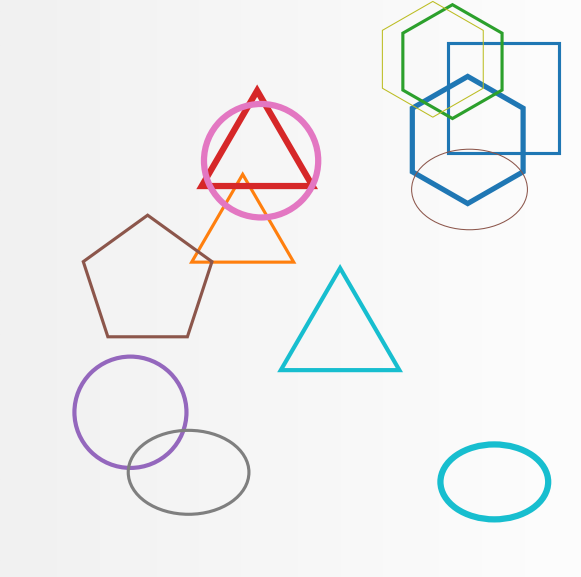[{"shape": "square", "thickness": 1.5, "radius": 0.47, "center": [0.867, 0.829]}, {"shape": "hexagon", "thickness": 2.5, "radius": 0.55, "center": [0.805, 0.757]}, {"shape": "triangle", "thickness": 1.5, "radius": 0.51, "center": [0.418, 0.596]}, {"shape": "hexagon", "thickness": 1.5, "radius": 0.49, "center": [0.778, 0.892]}, {"shape": "triangle", "thickness": 3, "radius": 0.55, "center": [0.442, 0.732]}, {"shape": "circle", "thickness": 2, "radius": 0.48, "center": [0.224, 0.285]}, {"shape": "oval", "thickness": 0.5, "radius": 0.5, "center": [0.808, 0.671]}, {"shape": "pentagon", "thickness": 1.5, "radius": 0.58, "center": [0.254, 0.51]}, {"shape": "circle", "thickness": 3, "radius": 0.49, "center": [0.449, 0.721]}, {"shape": "oval", "thickness": 1.5, "radius": 0.52, "center": [0.324, 0.181]}, {"shape": "hexagon", "thickness": 0.5, "radius": 0.5, "center": [0.745, 0.896]}, {"shape": "triangle", "thickness": 2, "radius": 0.59, "center": [0.585, 0.417]}, {"shape": "oval", "thickness": 3, "radius": 0.46, "center": [0.85, 0.165]}]